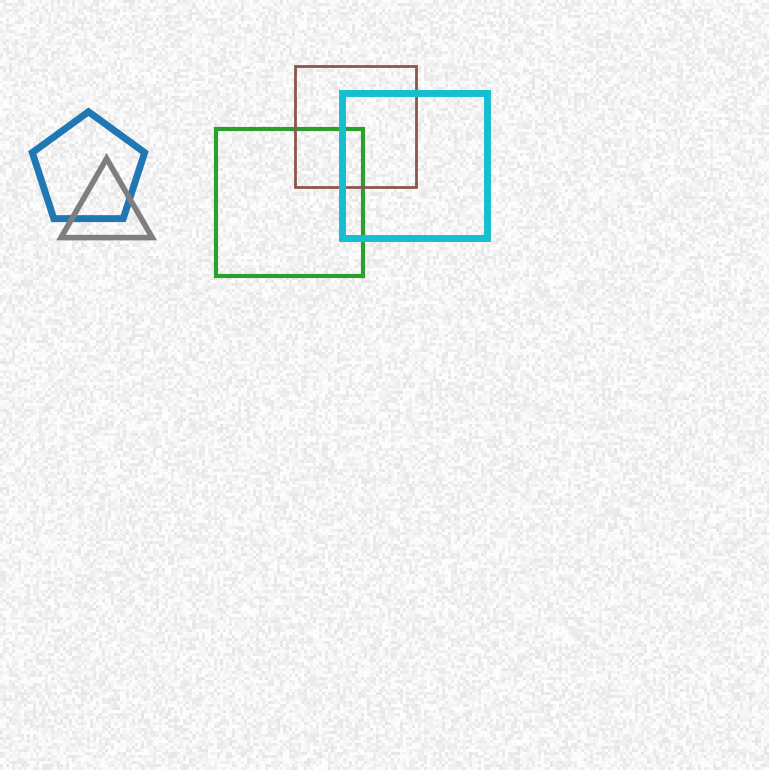[{"shape": "pentagon", "thickness": 2.5, "radius": 0.38, "center": [0.115, 0.778]}, {"shape": "square", "thickness": 1.5, "radius": 0.48, "center": [0.376, 0.736]}, {"shape": "square", "thickness": 1, "radius": 0.39, "center": [0.462, 0.835]}, {"shape": "triangle", "thickness": 2, "radius": 0.34, "center": [0.138, 0.726]}, {"shape": "square", "thickness": 2.5, "radius": 0.47, "center": [0.538, 0.785]}]